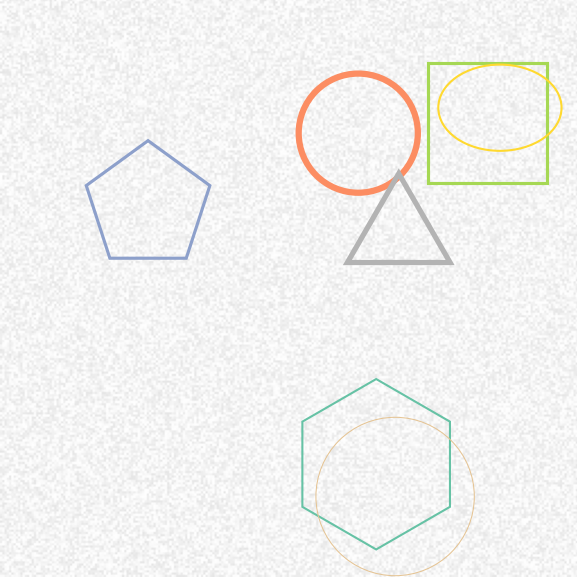[{"shape": "hexagon", "thickness": 1, "radius": 0.74, "center": [0.651, 0.195]}, {"shape": "circle", "thickness": 3, "radius": 0.52, "center": [0.62, 0.769]}, {"shape": "pentagon", "thickness": 1.5, "radius": 0.56, "center": [0.256, 0.643]}, {"shape": "square", "thickness": 1.5, "radius": 0.52, "center": [0.844, 0.786]}, {"shape": "oval", "thickness": 1, "radius": 0.53, "center": [0.866, 0.813]}, {"shape": "circle", "thickness": 0.5, "radius": 0.69, "center": [0.684, 0.139]}, {"shape": "triangle", "thickness": 2.5, "radius": 0.51, "center": [0.69, 0.596]}]